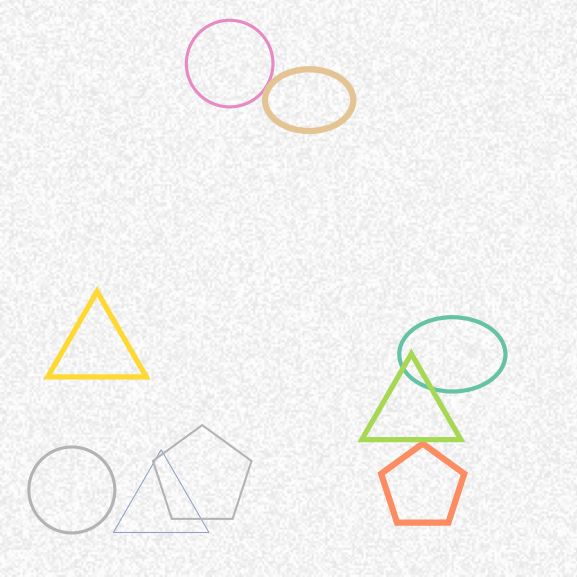[{"shape": "oval", "thickness": 2, "radius": 0.46, "center": [0.783, 0.386]}, {"shape": "pentagon", "thickness": 3, "radius": 0.38, "center": [0.732, 0.155]}, {"shape": "triangle", "thickness": 0.5, "radius": 0.48, "center": [0.279, 0.125]}, {"shape": "circle", "thickness": 1.5, "radius": 0.38, "center": [0.398, 0.889]}, {"shape": "triangle", "thickness": 2.5, "radius": 0.5, "center": [0.712, 0.287]}, {"shape": "triangle", "thickness": 2.5, "radius": 0.49, "center": [0.168, 0.396]}, {"shape": "oval", "thickness": 3, "radius": 0.38, "center": [0.535, 0.826]}, {"shape": "pentagon", "thickness": 1, "radius": 0.45, "center": [0.35, 0.173]}, {"shape": "circle", "thickness": 1.5, "radius": 0.37, "center": [0.124, 0.151]}]